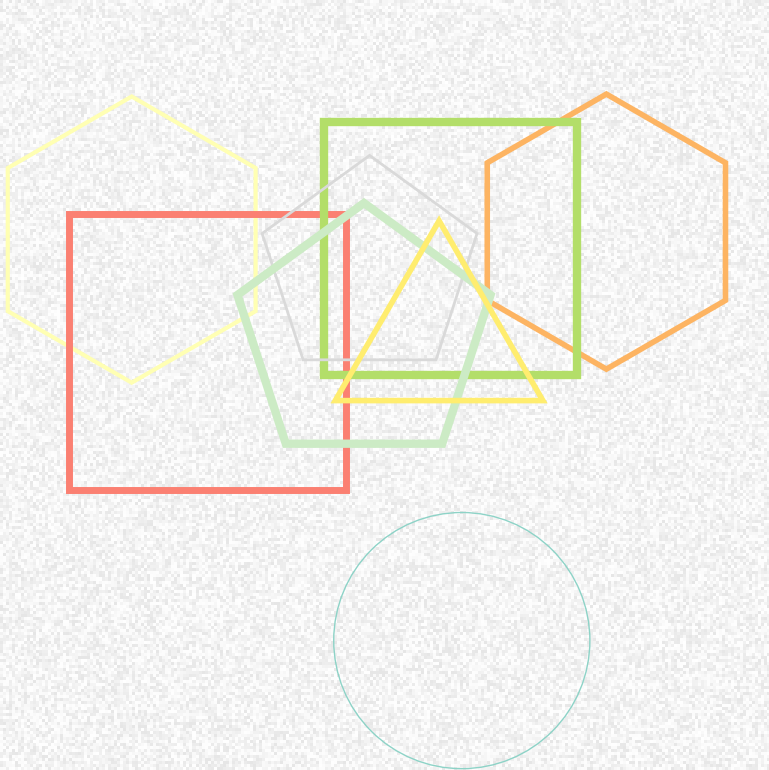[{"shape": "circle", "thickness": 0.5, "radius": 0.83, "center": [0.6, 0.168]}, {"shape": "hexagon", "thickness": 1.5, "radius": 0.93, "center": [0.171, 0.689]}, {"shape": "square", "thickness": 2.5, "radius": 0.9, "center": [0.269, 0.543]}, {"shape": "hexagon", "thickness": 2, "radius": 0.89, "center": [0.787, 0.699]}, {"shape": "square", "thickness": 3, "radius": 0.82, "center": [0.586, 0.678]}, {"shape": "pentagon", "thickness": 1, "radius": 0.73, "center": [0.48, 0.651]}, {"shape": "pentagon", "thickness": 3, "radius": 0.86, "center": [0.473, 0.564]}, {"shape": "triangle", "thickness": 2, "radius": 0.78, "center": [0.57, 0.558]}]